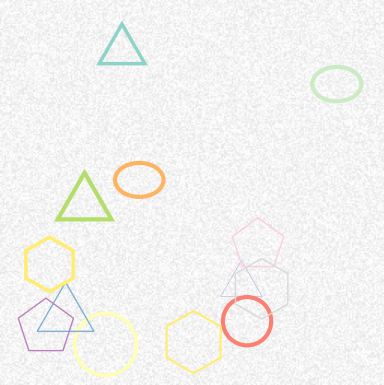[{"shape": "triangle", "thickness": 2.5, "radius": 0.34, "center": [0.317, 0.869]}, {"shape": "circle", "thickness": 2.5, "radius": 0.4, "center": [0.274, 0.105]}, {"shape": "triangle", "thickness": 0.5, "radius": 0.31, "center": [0.627, 0.261]}, {"shape": "circle", "thickness": 3, "radius": 0.31, "center": [0.642, 0.166]}, {"shape": "triangle", "thickness": 1, "radius": 0.43, "center": [0.17, 0.182]}, {"shape": "oval", "thickness": 3, "radius": 0.32, "center": [0.362, 0.533]}, {"shape": "triangle", "thickness": 3, "radius": 0.4, "center": [0.22, 0.471]}, {"shape": "pentagon", "thickness": 1, "radius": 0.35, "center": [0.67, 0.364]}, {"shape": "hexagon", "thickness": 1, "radius": 0.39, "center": [0.68, 0.25]}, {"shape": "pentagon", "thickness": 1, "radius": 0.38, "center": [0.119, 0.15]}, {"shape": "oval", "thickness": 3, "radius": 0.32, "center": [0.875, 0.782]}, {"shape": "hexagon", "thickness": 2.5, "radius": 0.35, "center": [0.129, 0.313]}, {"shape": "hexagon", "thickness": 1.5, "radius": 0.4, "center": [0.503, 0.112]}]